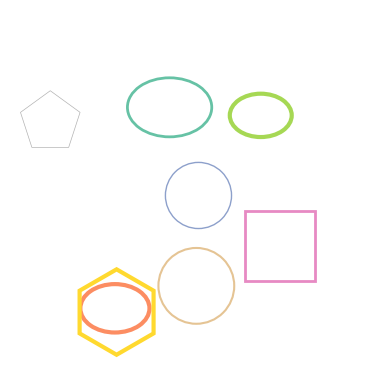[{"shape": "oval", "thickness": 2, "radius": 0.55, "center": [0.44, 0.721]}, {"shape": "oval", "thickness": 3, "radius": 0.45, "center": [0.298, 0.199]}, {"shape": "circle", "thickness": 1, "radius": 0.43, "center": [0.516, 0.492]}, {"shape": "square", "thickness": 2, "radius": 0.45, "center": [0.727, 0.36]}, {"shape": "oval", "thickness": 3, "radius": 0.4, "center": [0.677, 0.7]}, {"shape": "hexagon", "thickness": 3, "radius": 0.55, "center": [0.303, 0.189]}, {"shape": "circle", "thickness": 1.5, "radius": 0.49, "center": [0.51, 0.257]}, {"shape": "pentagon", "thickness": 0.5, "radius": 0.41, "center": [0.131, 0.683]}]